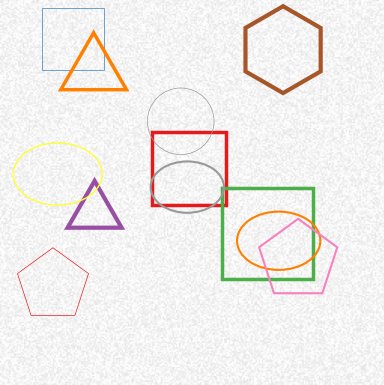[{"shape": "pentagon", "thickness": 0.5, "radius": 0.49, "center": [0.138, 0.259]}, {"shape": "square", "thickness": 2.5, "radius": 0.48, "center": [0.491, 0.562]}, {"shape": "square", "thickness": 0.5, "radius": 0.4, "center": [0.19, 0.898]}, {"shape": "square", "thickness": 2.5, "radius": 0.59, "center": [0.694, 0.395]}, {"shape": "triangle", "thickness": 3, "radius": 0.4, "center": [0.246, 0.449]}, {"shape": "oval", "thickness": 1.5, "radius": 0.54, "center": [0.724, 0.375]}, {"shape": "triangle", "thickness": 2.5, "radius": 0.49, "center": [0.243, 0.816]}, {"shape": "oval", "thickness": 1, "radius": 0.58, "center": [0.15, 0.548]}, {"shape": "hexagon", "thickness": 3, "radius": 0.56, "center": [0.735, 0.871]}, {"shape": "pentagon", "thickness": 1.5, "radius": 0.53, "center": [0.774, 0.325]}, {"shape": "oval", "thickness": 1.5, "radius": 0.48, "center": [0.486, 0.514]}, {"shape": "circle", "thickness": 0.5, "radius": 0.43, "center": [0.469, 0.685]}]